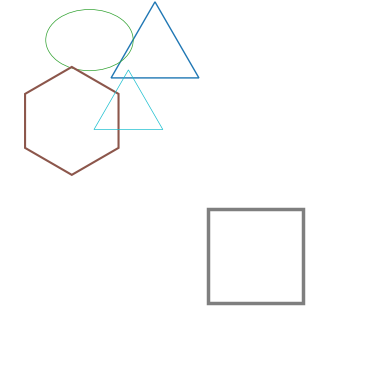[{"shape": "triangle", "thickness": 1, "radius": 0.66, "center": [0.403, 0.864]}, {"shape": "oval", "thickness": 0.5, "radius": 0.57, "center": [0.232, 0.896]}, {"shape": "hexagon", "thickness": 1.5, "radius": 0.7, "center": [0.186, 0.686]}, {"shape": "square", "thickness": 2.5, "radius": 0.61, "center": [0.664, 0.334]}, {"shape": "triangle", "thickness": 0.5, "radius": 0.52, "center": [0.334, 0.715]}]